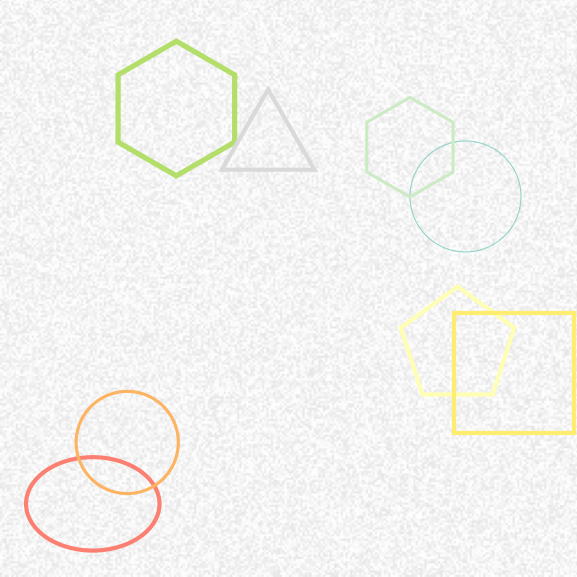[{"shape": "circle", "thickness": 0.5, "radius": 0.48, "center": [0.806, 0.659]}, {"shape": "pentagon", "thickness": 2, "radius": 0.52, "center": [0.792, 0.4]}, {"shape": "oval", "thickness": 2, "radius": 0.58, "center": [0.161, 0.127]}, {"shape": "circle", "thickness": 1.5, "radius": 0.44, "center": [0.22, 0.233]}, {"shape": "hexagon", "thickness": 2.5, "radius": 0.58, "center": [0.305, 0.811]}, {"shape": "triangle", "thickness": 2, "radius": 0.46, "center": [0.464, 0.752]}, {"shape": "hexagon", "thickness": 1.5, "radius": 0.43, "center": [0.71, 0.744]}, {"shape": "square", "thickness": 2, "radius": 0.52, "center": [0.89, 0.354]}]